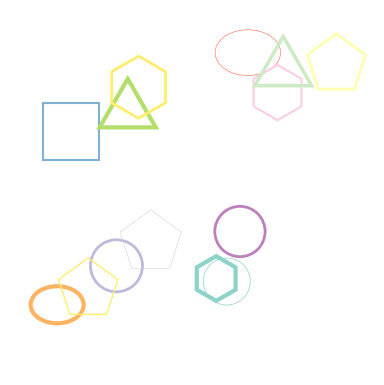[{"shape": "hexagon", "thickness": 3, "radius": 0.29, "center": [0.561, 0.277]}, {"shape": "circle", "thickness": 0.5, "radius": 0.31, "center": [0.589, 0.269]}, {"shape": "pentagon", "thickness": 2, "radius": 0.4, "center": [0.874, 0.833]}, {"shape": "circle", "thickness": 2, "radius": 0.34, "center": [0.303, 0.31]}, {"shape": "oval", "thickness": 0.5, "radius": 0.43, "center": [0.644, 0.863]}, {"shape": "square", "thickness": 1.5, "radius": 0.37, "center": [0.185, 0.659]}, {"shape": "oval", "thickness": 3, "radius": 0.34, "center": [0.148, 0.208]}, {"shape": "triangle", "thickness": 3, "radius": 0.42, "center": [0.332, 0.711]}, {"shape": "hexagon", "thickness": 1.5, "radius": 0.36, "center": [0.721, 0.76]}, {"shape": "pentagon", "thickness": 0.5, "radius": 0.42, "center": [0.391, 0.371]}, {"shape": "circle", "thickness": 2, "radius": 0.33, "center": [0.623, 0.399]}, {"shape": "triangle", "thickness": 2.5, "radius": 0.43, "center": [0.736, 0.82]}, {"shape": "pentagon", "thickness": 1, "radius": 0.41, "center": [0.229, 0.249]}, {"shape": "hexagon", "thickness": 2, "radius": 0.4, "center": [0.36, 0.773]}]